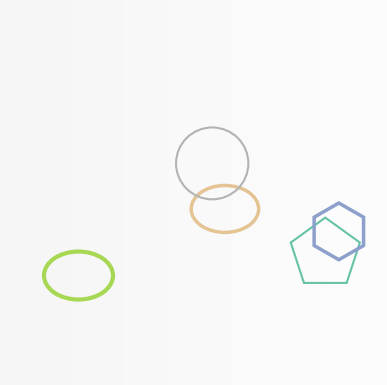[{"shape": "pentagon", "thickness": 1.5, "radius": 0.47, "center": [0.839, 0.341]}, {"shape": "hexagon", "thickness": 2.5, "radius": 0.37, "center": [0.874, 0.399]}, {"shape": "oval", "thickness": 3, "radius": 0.45, "center": [0.203, 0.284]}, {"shape": "oval", "thickness": 2.5, "radius": 0.44, "center": [0.58, 0.457]}, {"shape": "circle", "thickness": 1.5, "radius": 0.47, "center": [0.548, 0.576]}]